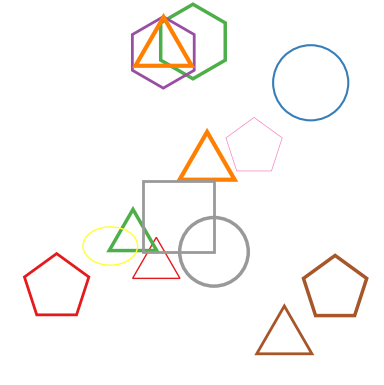[{"shape": "pentagon", "thickness": 2, "radius": 0.44, "center": [0.147, 0.253]}, {"shape": "triangle", "thickness": 1, "radius": 0.36, "center": [0.406, 0.312]}, {"shape": "circle", "thickness": 1.5, "radius": 0.49, "center": [0.807, 0.785]}, {"shape": "triangle", "thickness": 2.5, "radius": 0.36, "center": [0.345, 0.385]}, {"shape": "hexagon", "thickness": 2.5, "radius": 0.48, "center": [0.501, 0.892]}, {"shape": "hexagon", "thickness": 2, "radius": 0.46, "center": [0.424, 0.864]}, {"shape": "triangle", "thickness": 3, "radius": 0.41, "center": [0.538, 0.575]}, {"shape": "triangle", "thickness": 3, "radius": 0.42, "center": [0.425, 0.871]}, {"shape": "oval", "thickness": 1, "radius": 0.35, "center": [0.286, 0.361]}, {"shape": "triangle", "thickness": 2, "radius": 0.41, "center": [0.739, 0.122]}, {"shape": "pentagon", "thickness": 2.5, "radius": 0.43, "center": [0.87, 0.25]}, {"shape": "pentagon", "thickness": 0.5, "radius": 0.38, "center": [0.66, 0.618]}, {"shape": "square", "thickness": 2, "radius": 0.46, "center": [0.463, 0.437]}, {"shape": "circle", "thickness": 2.5, "radius": 0.45, "center": [0.556, 0.346]}]